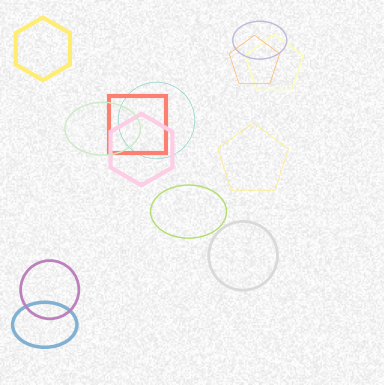[{"shape": "circle", "thickness": 0.5, "radius": 0.5, "center": [0.407, 0.687]}, {"shape": "pentagon", "thickness": 1, "radius": 0.4, "center": [0.712, 0.831]}, {"shape": "oval", "thickness": 1, "radius": 0.35, "center": [0.675, 0.896]}, {"shape": "square", "thickness": 3, "radius": 0.37, "center": [0.357, 0.676]}, {"shape": "oval", "thickness": 2.5, "radius": 0.42, "center": [0.116, 0.156]}, {"shape": "pentagon", "thickness": 0.5, "radius": 0.34, "center": [0.661, 0.839]}, {"shape": "oval", "thickness": 1, "radius": 0.49, "center": [0.49, 0.45]}, {"shape": "hexagon", "thickness": 3, "radius": 0.46, "center": [0.367, 0.611]}, {"shape": "circle", "thickness": 2, "radius": 0.45, "center": [0.631, 0.336]}, {"shape": "circle", "thickness": 2, "radius": 0.38, "center": [0.129, 0.248]}, {"shape": "oval", "thickness": 1, "radius": 0.49, "center": [0.267, 0.666]}, {"shape": "hexagon", "thickness": 3, "radius": 0.41, "center": [0.111, 0.873]}, {"shape": "pentagon", "thickness": 0.5, "radius": 0.48, "center": [0.658, 0.584]}]